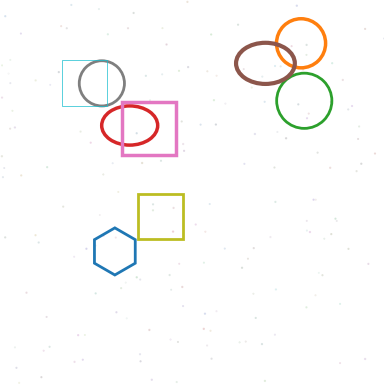[{"shape": "hexagon", "thickness": 2, "radius": 0.31, "center": [0.298, 0.347]}, {"shape": "circle", "thickness": 2.5, "radius": 0.32, "center": [0.782, 0.888]}, {"shape": "circle", "thickness": 2, "radius": 0.36, "center": [0.79, 0.738]}, {"shape": "oval", "thickness": 2.5, "radius": 0.36, "center": [0.337, 0.674]}, {"shape": "oval", "thickness": 3, "radius": 0.38, "center": [0.689, 0.835]}, {"shape": "square", "thickness": 2.5, "radius": 0.35, "center": [0.387, 0.666]}, {"shape": "circle", "thickness": 2, "radius": 0.29, "center": [0.265, 0.783]}, {"shape": "square", "thickness": 2, "radius": 0.29, "center": [0.418, 0.438]}, {"shape": "square", "thickness": 0.5, "radius": 0.29, "center": [0.22, 0.785]}]